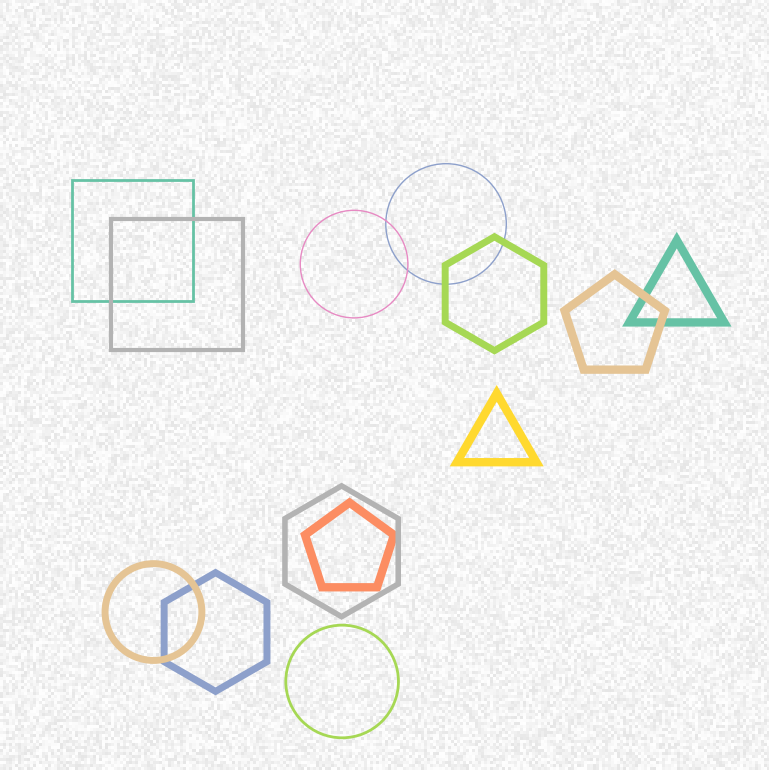[{"shape": "square", "thickness": 1, "radius": 0.39, "center": [0.172, 0.688]}, {"shape": "triangle", "thickness": 3, "radius": 0.36, "center": [0.879, 0.617]}, {"shape": "pentagon", "thickness": 3, "radius": 0.3, "center": [0.454, 0.286]}, {"shape": "hexagon", "thickness": 2.5, "radius": 0.39, "center": [0.28, 0.179]}, {"shape": "circle", "thickness": 0.5, "radius": 0.39, "center": [0.579, 0.709]}, {"shape": "circle", "thickness": 0.5, "radius": 0.35, "center": [0.46, 0.657]}, {"shape": "circle", "thickness": 1, "radius": 0.37, "center": [0.444, 0.115]}, {"shape": "hexagon", "thickness": 2.5, "radius": 0.37, "center": [0.642, 0.619]}, {"shape": "triangle", "thickness": 3, "radius": 0.3, "center": [0.645, 0.43]}, {"shape": "pentagon", "thickness": 3, "radius": 0.34, "center": [0.798, 0.575]}, {"shape": "circle", "thickness": 2.5, "radius": 0.31, "center": [0.199, 0.205]}, {"shape": "hexagon", "thickness": 2, "radius": 0.42, "center": [0.444, 0.284]}, {"shape": "square", "thickness": 1.5, "radius": 0.43, "center": [0.23, 0.631]}]